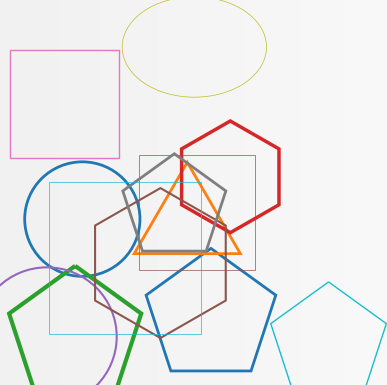[{"shape": "pentagon", "thickness": 2, "radius": 0.88, "center": [0.544, 0.179]}, {"shape": "circle", "thickness": 2, "radius": 0.74, "center": [0.212, 0.431]}, {"shape": "triangle", "thickness": 2, "radius": 0.79, "center": [0.483, 0.42]}, {"shape": "pentagon", "thickness": 3, "radius": 0.9, "center": [0.194, 0.13]}, {"shape": "hexagon", "thickness": 2.5, "radius": 0.73, "center": [0.594, 0.541]}, {"shape": "circle", "thickness": 1.5, "radius": 0.9, "center": [0.121, 0.125]}, {"shape": "hexagon", "thickness": 1.5, "radius": 0.97, "center": [0.414, 0.317]}, {"shape": "square", "thickness": 0.5, "radius": 0.75, "center": [0.508, 0.449]}, {"shape": "square", "thickness": 1, "radius": 0.7, "center": [0.166, 0.729]}, {"shape": "pentagon", "thickness": 2, "radius": 0.7, "center": [0.45, 0.461]}, {"shape": "oval", "thickness": 0.5, "radius": 0.93, "center": [0.502, 0.878]}, {"shape": "square", "thickness": 0.5, "radius": 0.98, "center": [0.323, 0.33]}, {"shape": "pentagon", "thickness": 1, "radius": 0.78, "center": [0.848, 0.111]}]